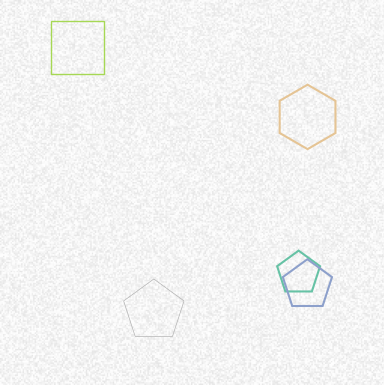[{"shape": "pentagon", "thickness": 1.5, "radius": 0.29, "center": [0.776, 0.29]}, {"shape": "pentagon", "thickness": 1.5, "radius": 0.34, "center": [0.798, 0.26]}, {"shape": "square", "thickness": 1, "radius": 0.35, "center": [0.202, 0.876]}, {"shape": "hexagon", "thickness": 1.5, "radius": 0.42, "center": [0.799, 0.696]}, {"shape": "pentagon", "thickness": 0.5, "radius": 0.41, "center": [0.4, 0.193]}]